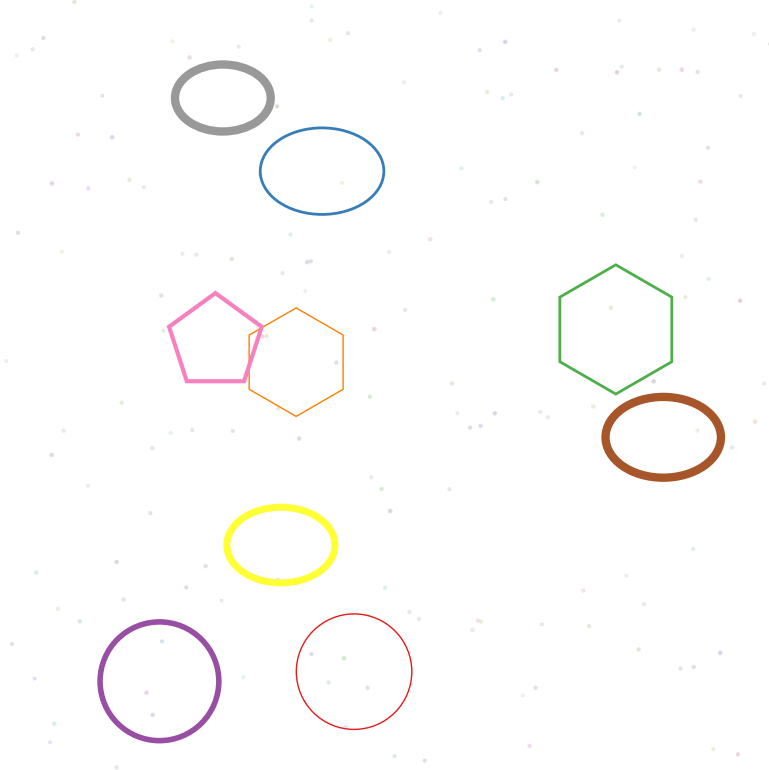[{"shape": "circle", "thickness": 0.5, "radius": 0.37, "center": [0.46, 0.128]}, {"shape": "oval", "thickness": 1, "radius": 0.4, "center": [0.418, 0.778]}, {"shape": "hexagon", "thickness": 1, "radius": 0.42, "center": [0.8, 0.572]}, {"shape": "circle", "thickness": 2, "radius": 0.39, "center": [0.207, 0.115]}, {"shape": "hexagon", "thickness": 0.5, "radius": 0.35, "center": [0.385, 0.53]}, {"shape": "oval", "thickness": 2.5, "radius": 0.35, "center": [0.365, 0.292]}, {"shape": "oval", "thickness": 3, "radius": 0.37, "center": [0.861, 0.432]}, {"shape": "pentagon", "thickness": 1.5, "radius": 0.32, "center": [0.28, 0.556]}, {"shape": "oval", "thickness": 3, "radius": 0.31, "center": [0.289, 0.873]}]